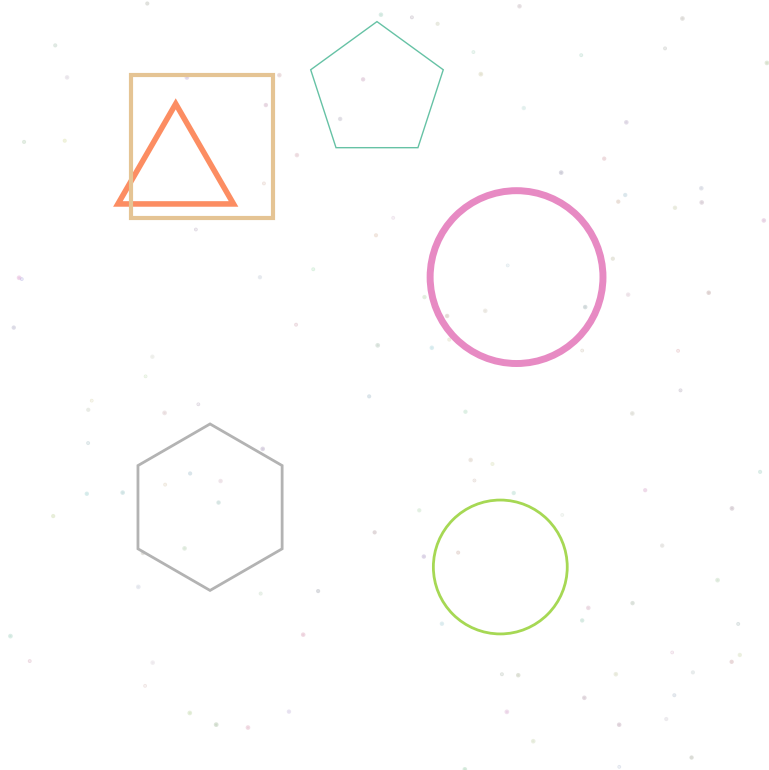[{"shape": "pentagon", "thickness": 0.5, "radius": 0.45, "center": [0.49, 0.881]}, {"shape": "triangle", "thickness": 2, "radius": 0.43, "center": [0.228, 0.778]}, {"shape": "circle", "thickness": 2.5, "radius": 0.56, "center": [0.671, 0.64]}, {"shape": "circle", "thickness": 1, "radius": 0.43, "center": [0.65, 0.264]}, {"shape": "square", "thickness": 1.5, "radius": 0.46, "center": [0.262, 0.81]}, {"shape": "hexagon", "thickness": 1, "radius": 0.54, "center": [0.273, 0.341]}]